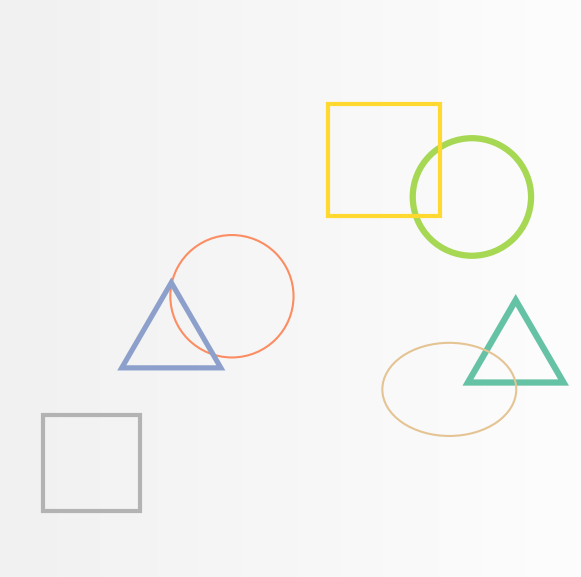[{"shape": "triangle", "thickness": 3, "radius": 0.47, "center": [0.887, 0.384]}, {"shape": "circle", "thickness": 1, "radius": 0.53, "center": [0.399, 0.486]}, {"shape": "triangle", "thickness": 2.5, "radius": 0.49, "center": [0.295, 0.411]}, {"shape": "circle", "thickness": 3, "radius": 0.51, "center": [0.812, 0.658]}, {"shape": "square", "thickness": 2, "radius": 0.48, "center": [0.66, 0.722]}, {"shape": "oval", "thickness": 1, "radius": 0.58, "center": [0.773, 0.325]}, {"shape": "square", "thickness": 2, "radius": 0.42, "center": [0.157, 0.198]}]